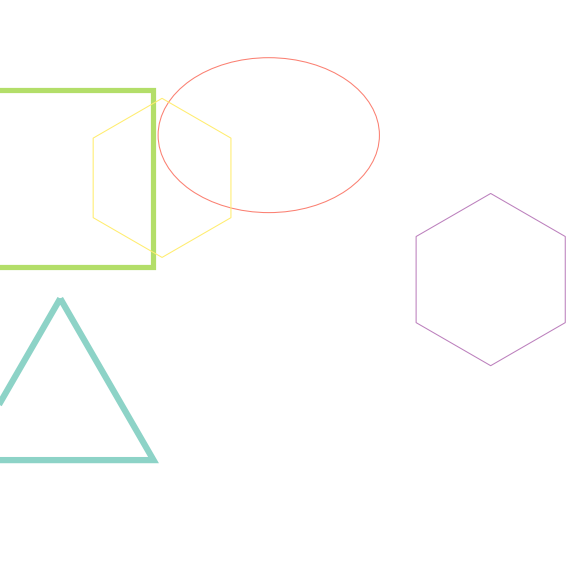[{"shape": "triangle", "thickness": 3, "radius": 0.93, "center": [0.104, 0.296]}, {"shape": "oval", "thickness": 0.5, "radius": 0.96, "center": [0.465, 0.765]}, {"shape": "square", "thickness": 2.5, "radius": 0.76, "center": [0.111, 0.69]}, {"shape": "hexagon", "thickness": 0.5, "radius": 0.75, "center": [0.85, 0.515]}, {"shape": "hexagon", "thickness": 0.5, "radius": 0.69, "center": [0.281, 0.691]}]